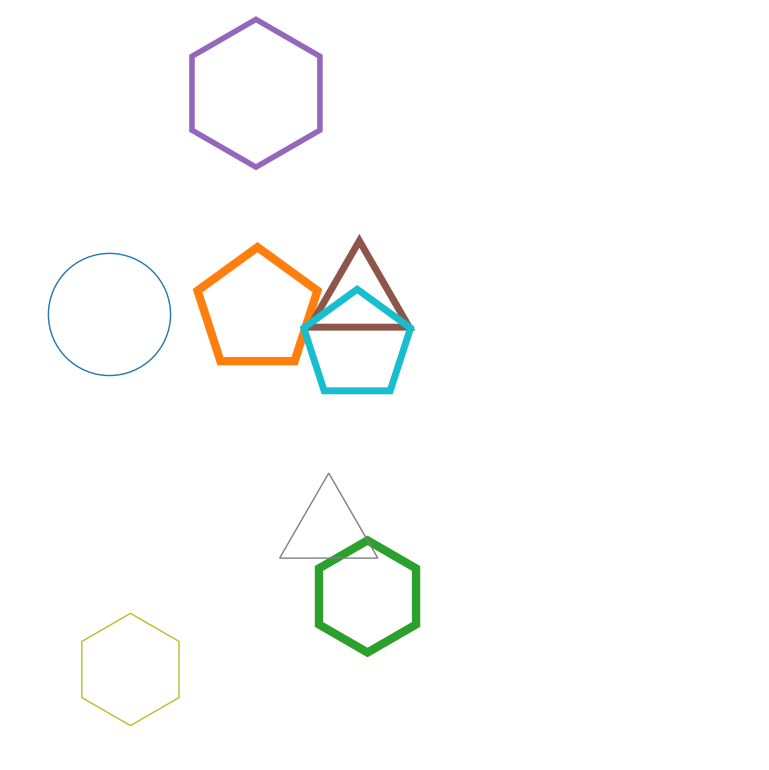[{"shape": "circle", "thickness": 0.5, "radius": 0.4, "center": [0.142, 0.592]}, {"shape": "pentagon", "thickness": 3, "radius": 0.41, "center": [0.334, 0.597]}, {"shape": "hexagon", "thickness": 3, "radius": 0.36, "center": [0.477, 0.225]}, {"shape": "hexagon", "thickness": 2, "radius": 0.48, "center": [0.332, 0.879]}, {"shape": "triangle", "thickness": 2.5, "radius": 0.37, "center": [0.467, 0.612]}, {"shape": "triangle", "thickness": 0.5, "radius": 0.37, "center": [0.427, 0.312]}, {"shape": "hexagon", "thickness": 0.5, "radius": 0.36, "center": [0.169, 0.131]}, {"shape": "pentagon", "thickness": 2.5, "radius": 0.36, "center": [0.464, 0.551]}]